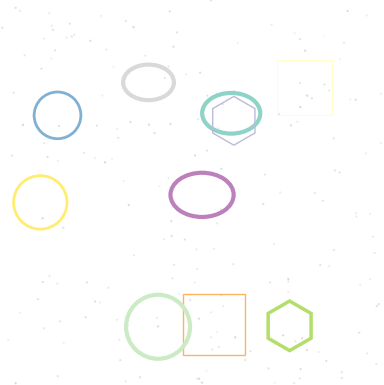[{"shape": "oval", "thickness": 3, "radius": 0.38, "center": [0.601, 0.706]}, {"shape": "square", "thickness": 0.5, "radius": 0.36, "center": [0.791, 0.773]}, {"shape": "hexagon", "thickness": 1, "radius": 0.32, "center": [0.607, 0.686]}, {"shape": "circle", "thickness": 2, "radius": 0.3, "center": [0.149, 0.7]}, {"shape": "square", "thickness": 1, "radius": 0.4, "center": [0.556, 0.158]}, {"shape": "hexagon", "thickness": 2.5, "radius": 0.32, "center": [0.752, 0.154]}, {"shape": "oval", "thickness": 3, "radius": 0.33, "center": [0.386, 0.786]}, {"shape": "oval", "thickness": 3, "radius": 0.41, "center": [0.525, 0.494]}, {"shape": "circle", "thickness": 3, "radius": 0.42, "center": [0.411, 0.151]}, {"shape": "circle", "thickness": 2, "radius": 0.35, "center": [0.105, 0.474]}]